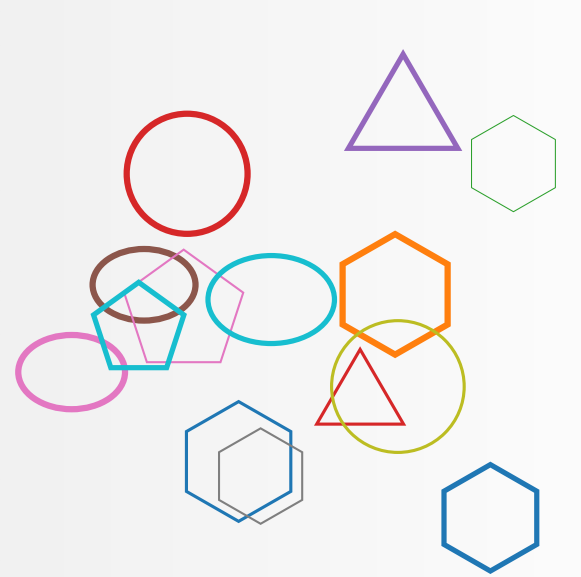[{"shape": "hexagon", "thickness": 1.5, "radius": 0.52, "center": [0.411, 0.2]}, {"shape": "hexagon", "thickness": 2.5, "radius": 0.46, "center": [0.844, 0.102]}, {"shape": "hexagon", "thickness": 3, "radius": 0.52, "center": [0.68, 0.489]}, {"shape": "hexagon", "thickness": 0.5, "radius": 0.42, "center": [0.883, 0.716]}, {"shape": "circle", "thickness": 3, "radius": 0.52, "center": [0.322, 0.698]}, {"shape": "triangle", "thickness": 1.5, "radius": 0.43, "center": [0.62, 0.308]}, {"shape": "triangle", "thickness": 2.5, "radius": 0.54, "center": [0.694, 0.797]}, {"shape": "oval", "thickness": 3, "radius": 0.44, "center": [0.248, 0.506]}, {"shape": "pentagon", "thickness": 1, "radius": 0.54, "center": [0.316, 0.459]}, {"shape": "oval", "thickness": 3, "radius": 0.46, "center": [0.123, 0.355]}, {"shape": "hexagon", "thickness": 1, "radius": 0.41, "center": [0.448, 0.175]}, {"shape": "circle", "thickness": 1.5, "radius": 0.57, "center": [0.685, 0.33]}, {"shape": "oval", "thickness": 2.5, "radius": 0.54, "center": [0.467, 0.48]}, {"shape": "pentagon", "thickness": 2.5, "radius": 0.41, "center": [0.239, 0.429]}]